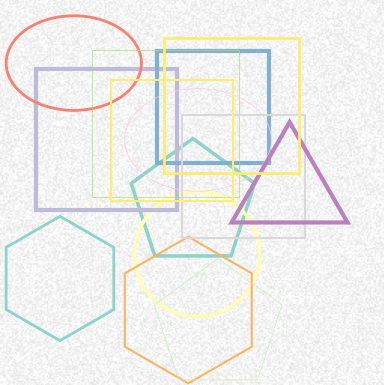[{"shape": "pentagon", "thickness": 2.5, "radius": 0.84, "center": [0.501, 0.472]}, {"shape": "hexagon", "thickness": 2, "radius": 0.81, "center": [0.156, 0.277]}, {"shape": "circle", "thickness": 2.5, "radius": 0.81, "center": [0.512, 0.34]}, {"shape": "square", "thickness": 3, "radius": 0.92, "center": [0.276, 0.638]}, {"shape": "oval", "thickness": 2, "radius": 0.88, "center": [0.192, 0.836]}, {"shape": "square", "thickness": 3, "radius": 0.73, "center": [0.554, 0.722]}, {"shape": "hexagon", "thickness": 1.5, "radius": 0.95, "center": [0.489, 0.195]}, {"shape": "square", "thickness": 0.5, "radius": 0.95, "center": [0.431, 0.68]}, {"shape": "oval", "thickness": 0.5, "radius": 0.95, "center": [0.515, 0.637]}, {"shape": "square", "thickness": 1.5, "radius": 0.8, "center": [0.633, 0.541]}, {"shape": "triangle", "thickness": 3, "radius": 0.87, "center": [0.752, 0.509]}, {"shape": "pentagon", "thickness": 0.5, "radius": 0.87, "center": [0.567, 0.154]}, {"shape": "square", "thickness": 1.5, "radius": 0.79, "center": [0.446, 0.635]}, {"shape": "square", "thickness": 2, "radius": 0.88, "center": [0.602, 0.726]}]